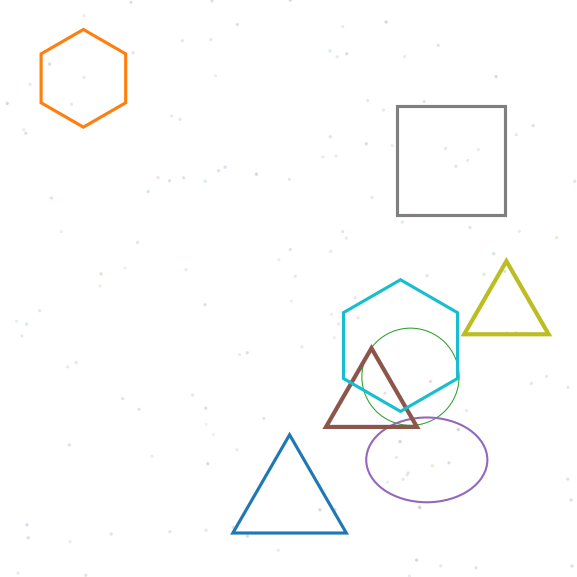[{"shape": "triangle", "thickness": 1.5, "radius": 0.57, "center": [0.501, 0.133]}, {"shape": "hexagon", "thickness": 1.5, "radius": 0.42, "center": [0.144, 0.864]}, {"shape": "circle", "thickness": 0.5, "radius": 0.42, "center": [0.711, 0.347]}, {"shape": "oval", "thickness": 1, "radius": 0.52, "center": [0.739, 0.203]}, {"shape": "triangle", "thickness": 2, "radius": 0.45, "center": [0.643, 0.305]}, {"shape": "square", "thickness": 1.5, "radius": 0.47, "center": [0.781, 0.721]}, {"shape": "triangle", "thickness": 2, "radius": 0.42, "center": [0.877, 0.463]}, {"shape": "hexagon", "thickness": 1.5, "radius": 0.57, "center": [0.693, 0.401]}]